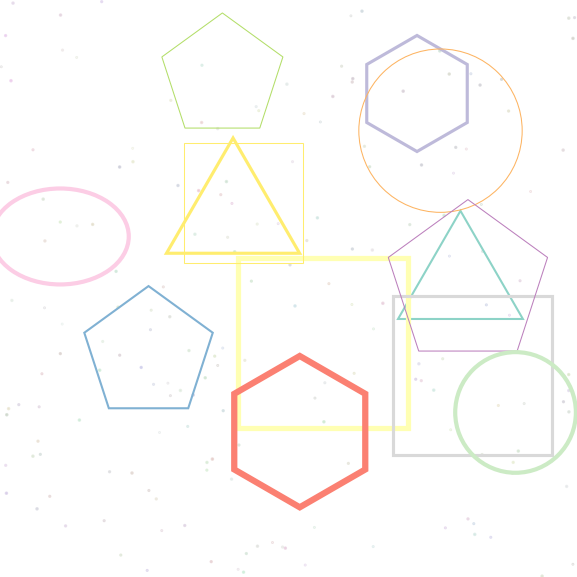[{"shape": "triangle", "thickness": 1, "radius": 0.62, "center": [0.797, 0.509]}, {"shape": "square", "thickness": 2.5, "radius": 0.74, "center": [0.56, 0.406]}, {"shape": "hexagon", "thickness": 1.5, "radius": 0.5, "center": [0.722, 0.837]}, {"shape": "hexagon", "thickness": 3, "radius": 0.65, "center": [0.519, 0.252]}, {"shape": "pentagon", "thickness": 1, "radius": 0.58, "center": [0.257, 0.387]}, {"shape": "circle", "thickness": 0.5, "radius": 0.71, "center": [0.763, 0.773]}, {"shape": "pentagon", "thickness": 0.5, "radius": 0.55, "center": [0.385, 0.867]}, {"shape": "oval", "thickness": 2, "radius": 0.59, "center": [0.104, 0.59]}, {"shape": "square", "thickness": 1.5, "radius": 0.69, "center": [0.818, 0.348]}, {"shape": "pentagon", "thickness": 0.5, "radius": 0.72, "center": [0.81, 0.509]}, {"shape": "circle", "thickness": 2, "radius": 0.52, "center": [0.893, 0.285]}, {"shape": "square", "thickness": 0.5, "radius": 0.52, "center": [0.422, 0.647]}, {"shape": "triangle", "thickness": 1.5, "radius": 0.67, "center": [0.404, 0.627]}]